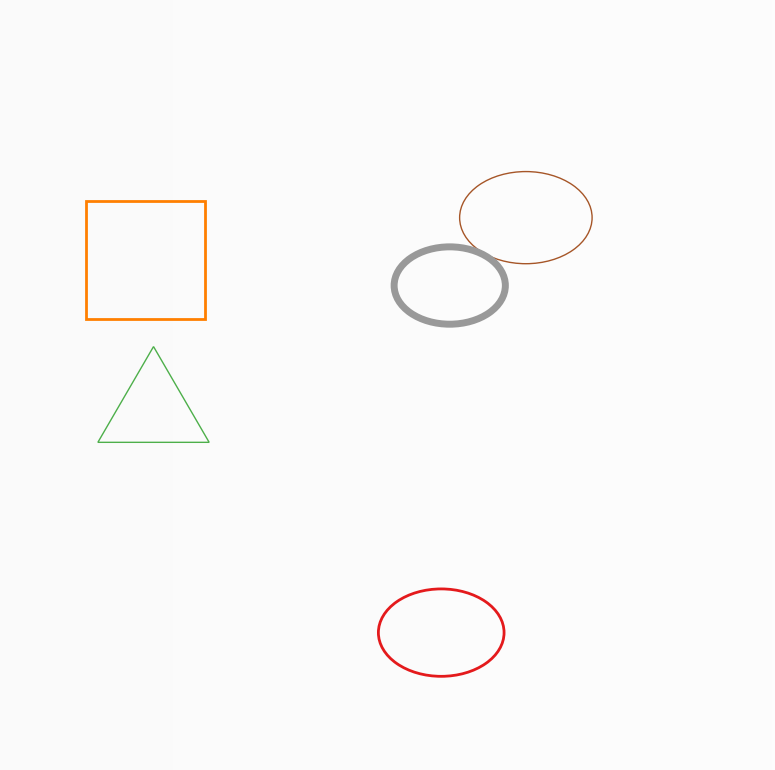[{"shape": "oval", "thickness": 1, "radius": 0.41, "center": [0.569, 0.178]}, {"shape": "triangle", "thickness": 0.5, "radius": 0.41, "center": [0.198, 0.467]}, {"shape": "square", "thickness": 1, "radius": 0.38, "center": [0.188, 0.663]}, {"shape": "oval", "thickness": 0.5, "radius": 0.43, "center": [0.679, 0.717]}, {"shape": "oval", "thickness": 2.5, "radius": 0.36, "center": [0.58, 0.629]}]